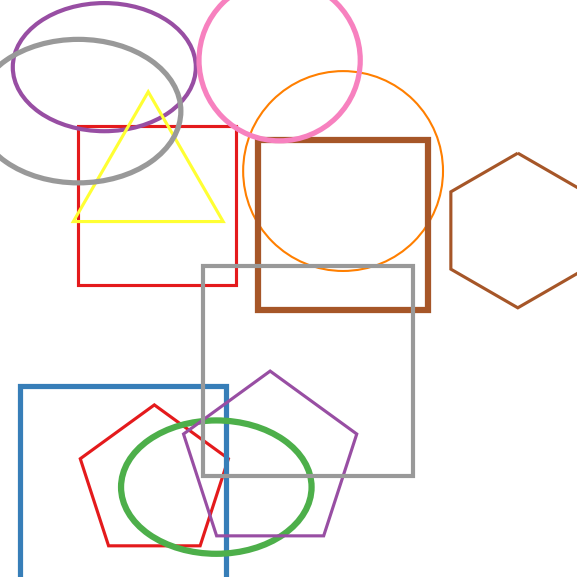[{"shape": "square", "thickness": 1.5, "radius": 0.69, "center": [0.272, 0.644]}, {"shape": "pentagon", "thickness": 1.5, "radius": 0.67, "center": [0.267, 0.163]}, {"shape": "square", "thickness": 2.5, "radius": 0.89, "center": [0.213, 0.152]}, {"shape": "oval", "thickness": 3, "radius": 0.82, "center": [0.375, 0.156]}, {"shape": "oval", "thickness": 2, "radius": 0.79, "center": [0.181, 0.883]}, {"shape": "pentagon", "thickness": 1.5, "radius": 0.79, "center": [0.468, 0.199]}, {"shape": "circle", "thickness": 1, "radius": 0.87, "center": [0.594, 0.703]}, {"shape": "triangle", "thickness": 1.5, "radius": 0.75, "center": [0.257, 0.69]}, {"shape": "hexagon", "thickness": 1.5, "radius": 0.67, "center": [0.897, 0.6]}, {"shape": "square", "thickness": 3, "radius": 0.74, "center": [0.593, 0.609]}, {"shape": "circle", "thickness": 2.5, "radius": 0.7, "center": [0.484, 0.895]}, {"shape": "square", "thickness": 2, "radius": 0.91, "center": [0.533, 0.357]}, {"shape": "oval", "thickness": 2.5, "radius": 0.89, "center": [0.136, 0.807]}]